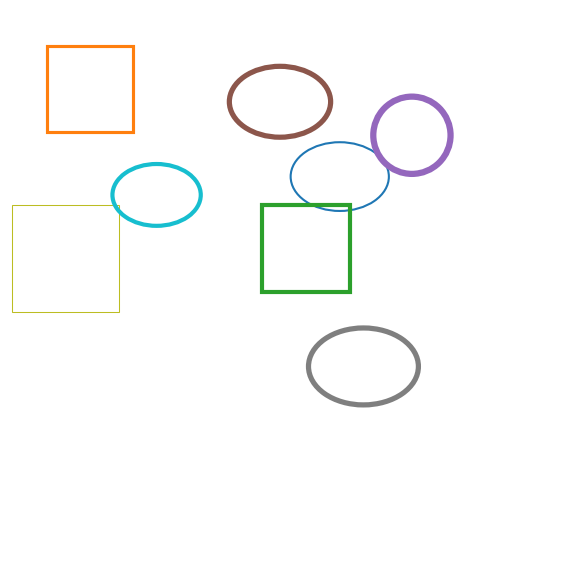[{"shape": "oval", "thickness": 1, "radius": 0.43, "center": [0.588, 0.693]}, {"shape": "square", "thickness": 1.5, "radius": 0.37, "center": [0.156, 0.845]}, {"shape": "square", "thickness": 2, "radius": 0.38, "center": [0.53, 0.569]}, {"shape": "circle", "thickness": 3, "radius": 0.33, "center": [0.713, 0.765]}, {"shape": "oval", "thickness": 2.5, "radius": 0.44, "center": [0.485, 0.823]}, {"shape": "oval", "thickness": 2.5, "radius": 0.48, "center": [0.629, 0.365]}, {"shape": "square", "thickness": 0.5, "radius": 0.46, "center": [0.113, 0.551]}, {"shape": "oval", "thickness": 2, "radius": 0.38, "center": [0.271, 0.662]}]